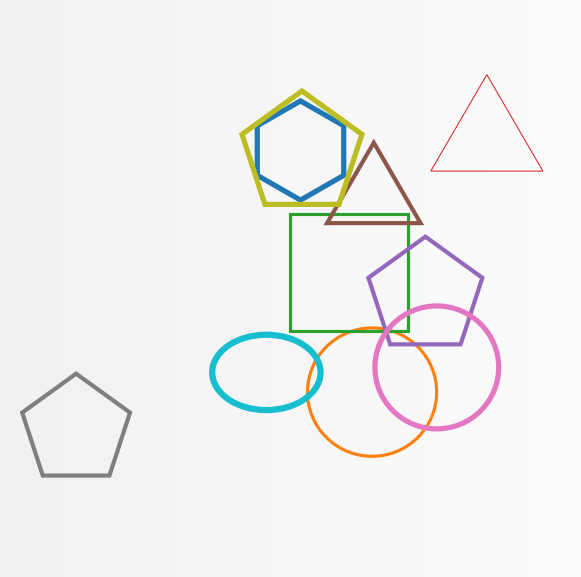[{"shape": "hexagon", "thickness": 2.5, "radius": 0.43, "center": [0.517, 0.738]}, {"shape": "circle", "thickness": 1.5, "radius": 0.56, "center": [0.64, 0.32]}, {"shape": "square", "thickness": 1.5, "radius": 0.51, "center": [0.6, 0.528]}, {"shape": "triangle", "thickness": 0.5, "radius": 0.56, "center": [0.838, 0.759]}, {"shape": "pentagon", "thickness": 2, "radius": 0.52, "center": [0.732, 0.486]}, {"shape": "triangle", "thickness": 2, "radius": 0.46, "center": [0.643, 0.659]}, {"shape": "circle", "thickness": 2.5, "radius": 0.53, "center": [0.751, 0.363]}, {"shape": "pentagon", "thickness": 2, "radius": 0.49, "center": [0.131, 0.255]}, {"shape": "pentagon", "thickness": 2.5, "radius": 0.54, "center": [0.52, 0.733]}, {"shape": "oval", "thickness": 3, "radius": 0.47, "center": [0.458, 0.354]}]